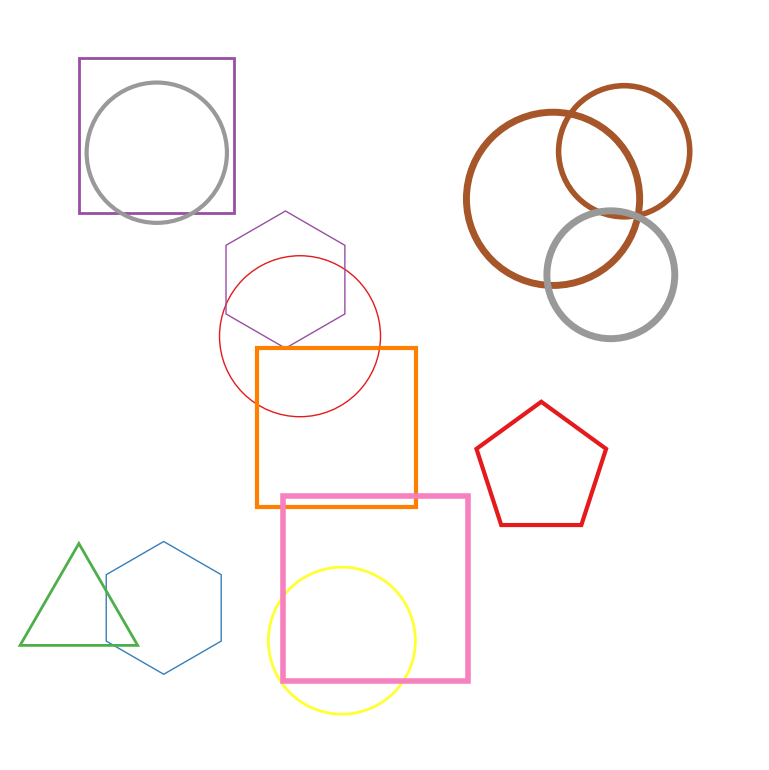[{"shape": "circle", "thickness": 0.5, "radius": 0.52, "center": [0.39, 0.563]}, {"shape": "pentagon", "thickness": 1.5, "radius": 0.44, "center": [0.703, 0.39]}, {"shape": "hexagon", "thickness": 0.5, "radius": 0.43, "center": [0.213, 0.211]}, {"shape": "triangle", "thickness": 1, "radius": 0.44, "center": [0.102, 0.206]}, {"shape": "hexagon", "thickness": 0.5, "radius": 0.45, "center": [0.371, 0.637]}, {"shape": "square", "thickness": 1, "radius": 0.5, "center": [0.203, 0.824]}, {"shape": "square", "thickness": 1.5, "radius": 0.52, "center": [0.437, 0.445]}, {"shape": "circle", "thickness": 1, "radius": 0.48, "center": [0.444, 0.168]}, {"shape": "circle", "thickness": 2.5, "radius": 0.56, "center": [0.718, 0.742]}, {"shape": "circle", "thickness": 2, "radius": 0.43, "center": [0.811, 0.804]}, {"shape": "square", "thickness": 2, "radius": 0.6, "center": [0.488, 0.236]}, {"shape": "circle", "thickness": 1.5, "radius": 0.46, "center": [0.204, 0.802]}, {"shape": "circle", "thickness": 2.5, "radius": 0.42, "center": [0.793, 0.643]}]